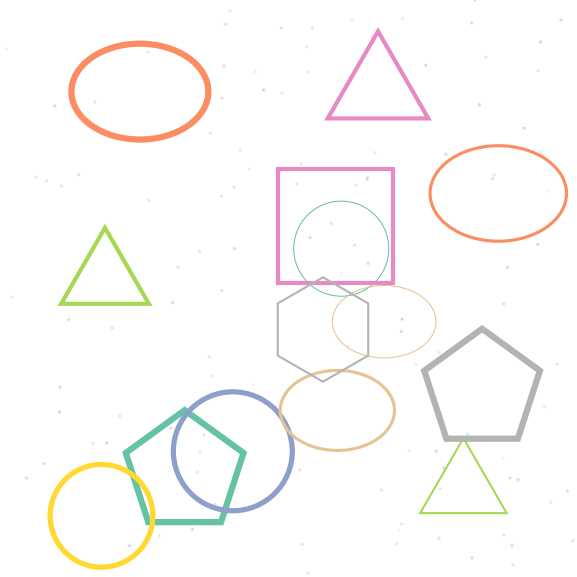[{"shape": "pentagon", "thickness": 3, "radius": 0.54, "center": [0.32, 0.182]}, {"shape": "circle", "thickness": 0.5, "radius": 0.41, "center": [0.591, 0.569]}, {"shape": "oval", "thickness": 3, "radius": 0.59, "center": [0.242, 0.84]}, {"shape": "oval", "thickness": 1.5, "radius": 0.59, "center": [0.863, 0.664]}, {"shape": "circle", "thickness": 2.5, "radius": 0.51, "center": [0.403, 0.218]}, {"shape": "square", "thickness": 2, "radius": 0.49, "center": [0.581, 0.608]}, {"shape": "triangle", "thickness": 2, "radius": 0.5, "center": [0.655, 0.844]}, {"shape": "triangle", "thickness": 2, "radius": 0.44, "center": [0.182, 0.517]}, {"shape": "triangle", "thickness": 1, "radius": 0.43, "center": [0.802, 0.154]}, {"shape": "circle", "thickness": 2.5, "radius": 0.44, "center": [0.176, 0.106]}, {"shape": "oval", "thickness": 0.5, "radius": 0.45, "center": [0.665, 0.442]}, {"shape": "oval", "thickness": 1.5, "radius": 0.49, "center": [0.584, 0.288]}, {"shape": "pentagon", "thickness": 3, "radius": 0.53, "center": [0.835, 0.325]}, {"shape": "hexagon", "thickness": 1, "radius": 0.45, "center": [0.559, 0.429]}]